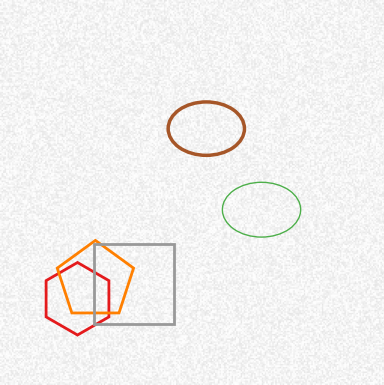[{"shape": "hexagon", "thickness": 2, "radius": 0.47, "center": [0.201, 0.224]}, {"shape": "oval", "thickness": 1, "radius": 0.51, "center": [0.679, 0.455]}, {"shape": "pentagon", "thickness": 2, "radius": 0.52, "center": [0.248, 0.271]}, {"shape": "oval", "thickness": 2.5, "radius": 0.5, "center": [0.536, 0.666]}, {"shape": "square", "thickness": 2, "radius": 0.52, "center": [0.348, 0.263]}]